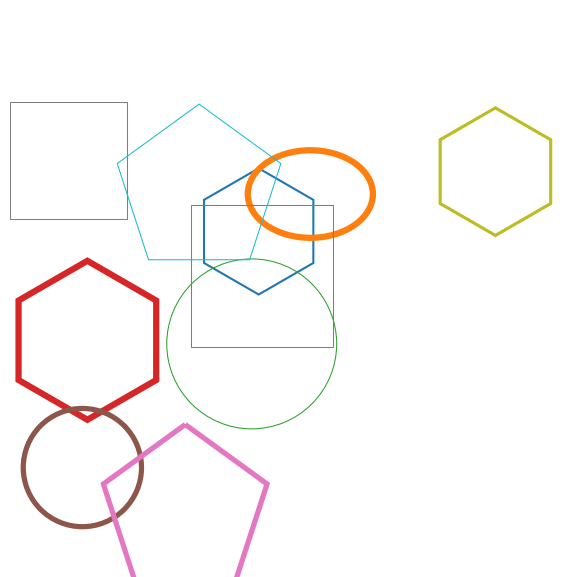[{"shape": "hexagon", "thickness": 1, "radius": 0.55, "center": [0.448, 0.598]}, {"shape": "oval", "thickness": 3, "radius": 0.54, "center": [0.537, 0.663]}, {"shape": "circle", "thickness": 0.5, "radius": 0.74, "center": [0.436, 0.404]}, {"shape": "hexagon", "thickness": 3, "radius": 0.69, "center": [0.151, 0.41]}, {"shape": "square", "thickness": 0.5, "radius": 0.62, "center": [0.453, 0.521]}, {"shape": "circle", "thickness": 2.5, "radius": 0.51, "center": [0.143, 0.189]}, {"shape": "pentagon", "thickness": 2.5, "radius": 0.75, "center": [0.321, 0.115]}, {"shape": "square", "thickness": 0.5, "radius": 0.51, "center": [0.119, 0.721]}, {"shape": "hexagon", "thickness": 1.5, "radius": 0.55, "center": [0.858, 0.702]}, {"shape": "pentagon", "thickness": 0.5, "radius": 0.74, "center": [0.345, 0.67]}]